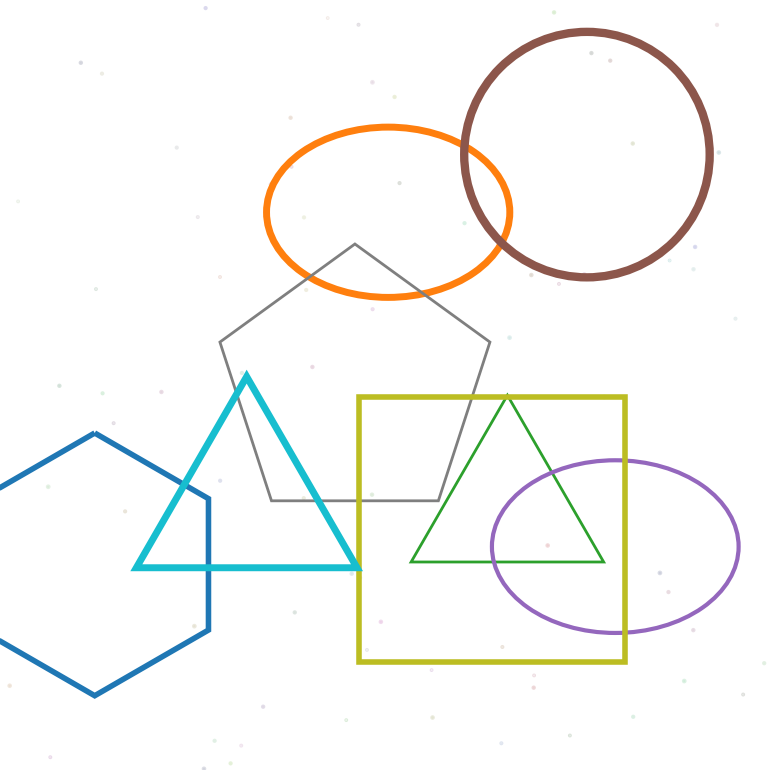[{"shape": "hexagon", "thickness": 2, "radius": 0.85, "center": [0.123, 0.267]}, {"shape": "oval", "thickness": 2.5, "radius": 0.79, "center": [0.504, 0.724]}, {"shape": "triangle", "thickness": 1, "radius": 0.72, "center": [0.659, 0.342]}, {"shape": "oval", "thickness": 1.5, "radius": 0.8, "center": [0.799, 0.29]}, {"shape": "circle", "thickness": 3, "radius": 0.8, "center": [0.762, 0.799]}, {"shape": "pentagon", "thickness": 1, "radius": 0.92, "center": [0.461, 0.499]}, {"shape": "square", "thickness": 2, "radius": 0.86, "center": [0.639, 0.313]}, {"shape": "triangle", "thickness": 2.5, "radius": 0.83, "center": [0.32, 0.345]}]